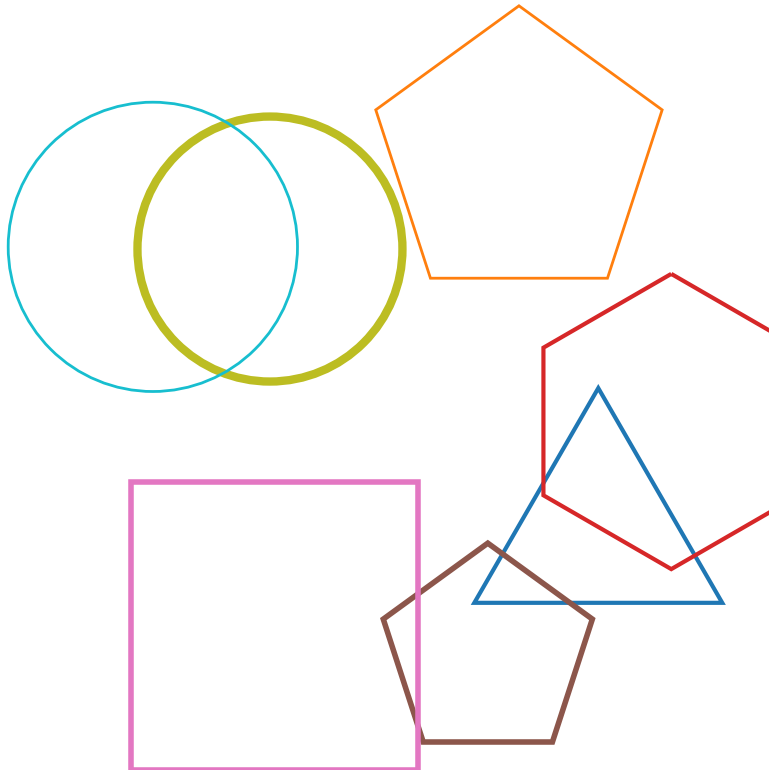[{"shape": "triangle", "thickness": 1.5, "radius": 0.93, "center": [0.777, 0.31]}, {"shape": "pentagon", "thickness": 1, "radius": 0.98, "center": [0.674, 0.797]}, {"shape": "hexagon", "thickness": 1.5, "radius": 0.96, "center": [0.872, 0.453]}, {"shape": "pentagon", "thickness": 2, "radius": 0.71, "center": [0.634, 0.152]}, {"shape": "square", "thickness": 2, "radius": 0.93, "center": [0.357, 0.187]}, {"shape": "circle", "thickness": 3, "radius": 0.86, "center": [0.351, 0.677]}, {"shape": "circle", "thickness": 1, "radius": 0.94, "center": [0.198, 0.679]}]